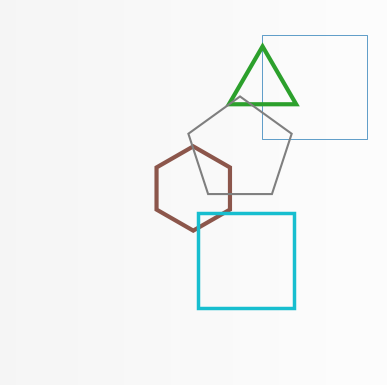[{"shape": "square", "thickness": 0.5, "radius": 0.68, "center": [0.811, 0.774]}, {"shape": "triangle", "thickness": 3, "radius": 0.5, "center": [0.678, 0.779]}, {"shape": "hexagon", "thickness": 3, "radius": 0.55, "center": [0.499, 0.51]}, {"shape": "pentagon", "thickness": 1.5, "radius": 0.7, "center": [0.619, 0.609]}, {"shape": "square", "thickness": 2.5, "radius": 0.62, "center": [0.634, 0.324]}]